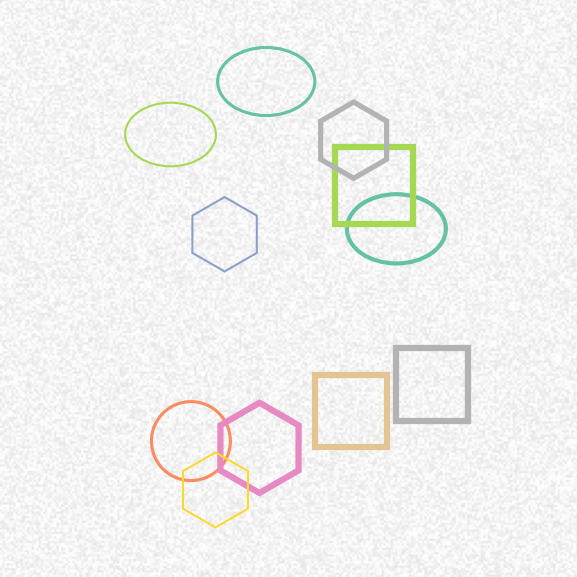[{"shape": "oval", "thickness": 1.5, "radius": 0.42, "center": [0.461, 0.858]}, {"shape": "oval", "thickness": 2, "radius": 0.43, "center": [0.686, 0.603]}, {"shape": "circle", "thickness": 1.5, "radius": 0.34, "center": [0.331, 0.235]}, {"shape": "hexagon", "thickness": 1, "radius": 0.32, "center": [0.389, 0.593]}, {"shape": "hexagon", "thickness": 3, "radius": 0.39, "center": [0.449, 0.224]}, {"shape": "oval", "thickness": 1, "radius": 0.39, "center": [0.295, 0.766]}, {"shape": "square", "thickness": 3, "radius": 0.33, "center": [0.648, 0.678]}, {"shape": "hexagon", "thickness": 1, "radius": 0.32, "center": [0.373, 0.151]}, {"shape": "square", "thickness": 3, "radius": 0.32, "center": [0.608, 0.288]}, {"shape": "hexagon", "thickness": 2.5, "radius": 0.33, "center": [0.612, 0.756]}, {"shape": "square", "thickness": 3, "radius": 0.31, "center": [0.748, 0.333]}]